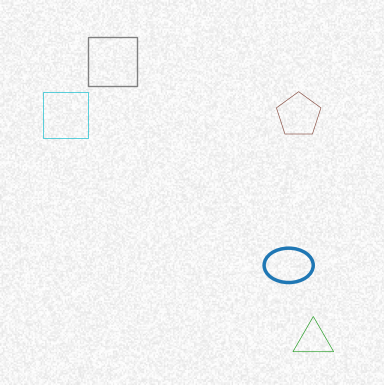[{"shape": "oval", "thickness": 2.5, "radius": 0.32, "center": [0.75, 0.311]}, {"shape": "triangle", "thickness": 0.5, "radius": 0.31, "center": [0.814, 0.117]}, {"shape": "pentagon", "thickness": 0.5, "radius": 0.3, "center": [0.776, 0.701]}, {"shape": "square", "thickness": 1, "radius": 0.32, "center": [0.292, 0.84]}, {"shape": "square", "thickness": 0.5, "radius": 0.3, "center": [0.17, 0.701]}]